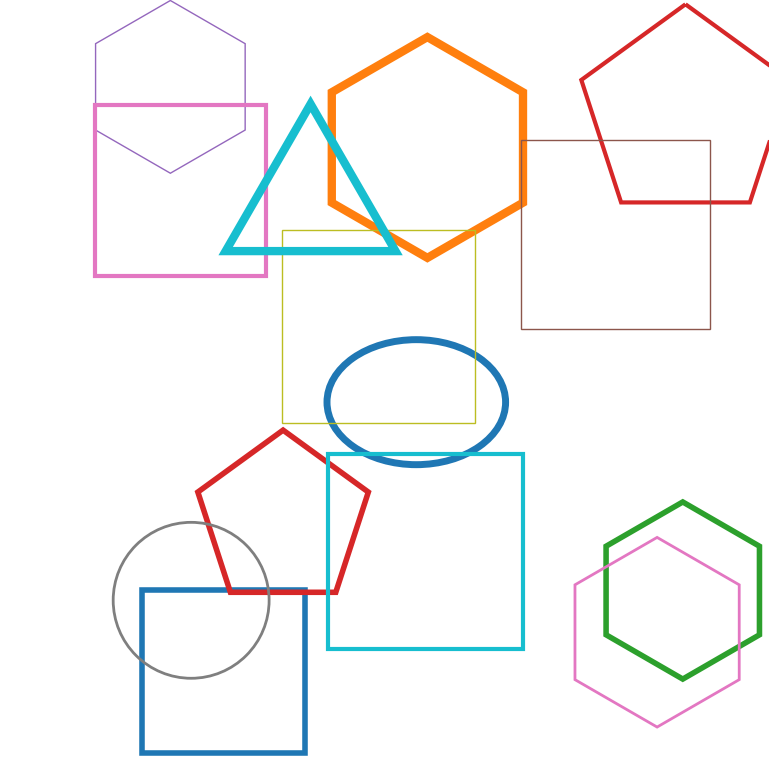[{"shape": "oval", "thickness": 2.5, "radius": 0.58, "center": [0.541, 0.478]}, {"shape": "square", "thickness": 2, "radius": 0.53, "center": [0.291, 0.128]}, {"shape": "hexagon", "thickness": 3, "radius": 0.72, "center": [0.555, 0.808]}, {"shape": "hexagon", "thickness": 2, "radius": 0.58, "center": [0.887, 0.233]}, {"shape": "pentagon", "thickness": 1.5, "radius": 0.71, "center": [0.89, 0.852]}, {"shape": "pentagon", "thickness": 2, "radius": 0.58, "center": [0.368, 0.325]}, {"shape": "hexagon", "thickness": 0.5, "radius": 0.56, "center": [0.221, 0.887]}, {"shape": "square", "thickness": 0.5, "radius": 0.61, "center": [0.8, 0.696]}, {"shape": "hexagon", "thickness": 1, "radius": 0.62, "center": [0.853, 0.179]}, {"shape": "square", "thickness": 1.5, "radius": 0.55, "center": [0.235, 0.752]}, {"shape": "circle", "thickness": 1, "radius": 0.51, "center": [0.248, 0.22]}, {"shape": "square", "thickness": 0.5, "radius": 0.63, "center": [0.492, 0.576]}, {"shape": "square", "thickness": 1.5, "radius": 0.63, "center": [0.553, 0.284]}, {"shape": "triangle", "thickness": 3, "radius": 0.64, "center": [0.403, 0.738]}]